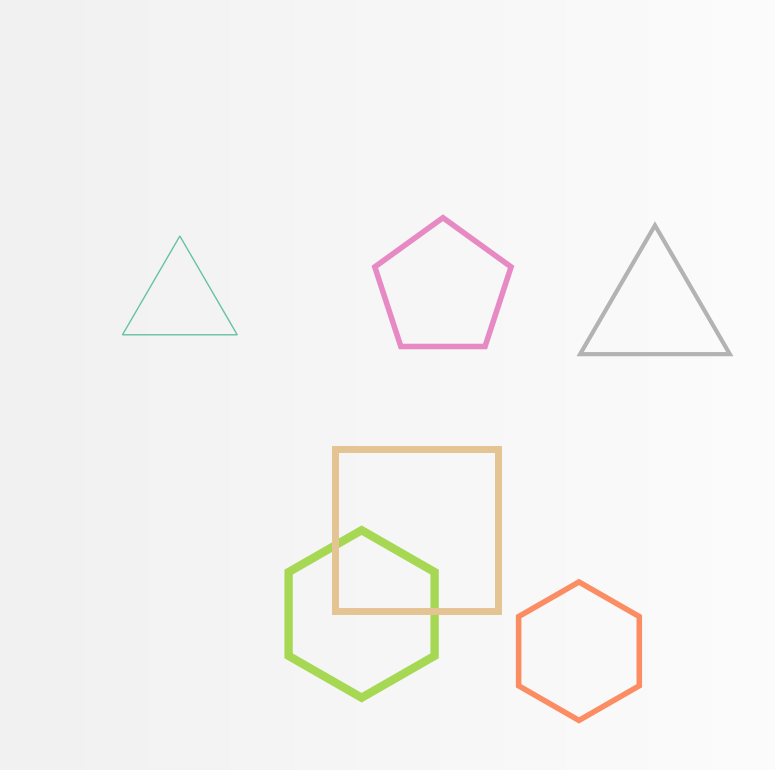[{"shape": "triangle", "thickness": 0.5, "radius": 0.43, "center": [0.232, 0.608]}, {"shape": "hexagon", "thickness": 2, "radius": 0.45, "center": [0.747, 0.154]}, {"shape": "pentagon", "thickness": 2, "radius": 0.46, "center": [0.572, 0.625]}, {"shape": "hexagon", "thickness": 3, "radius": 0.54, "center": [0.467, 0.203]}, {"shape": "square", "thickness": 2.5, "radius": 0.53, "center": [0.538, 0.311]}, {"shape": "triangle", "thickness": 1.5, "radius": 0.56, "center": [0.845, 0.596]}]